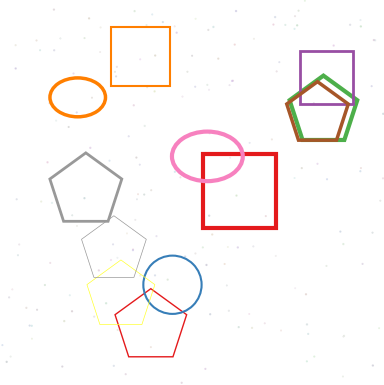[{"shape": "square", "thickness": 3, "radius": 0.47, "center": [0.621, 0.504]}, {"shape": "pentagon", "thickness": 1, "radius": 0.49, "center": [0.392, 0.152]}, {"shape": "circle", "thickness": 1.5, "radius": 0.38, "center": [0.448, 0.26]}, {"shape": "pentagon", "thickness": 3, "radius": 0.46, "center": [0.84, 0.711]}, {"shape": "square", "thickness": 2, "radius": 0.34, "center": [0.848, 0.798]}, {"shape": "square", "thickness": 1.5, "radius": 0.38, "center": [0.364, 0.854]}, {"shape": "oval", "thickness": 2.5, "radius": 0.36, "center": [0.202, 0.747]}, {"shape": "pentagon", "thickness": 0.5, "radius": 0.46, "center": [0.314, 0.232]}, {"shape": "pentagon", "thickness": 2.5, "radius": 0.42, "center": [0.825, 0.704]}, {"shape": "oval", "thickness": 3, "radius": 0.46, "center": [0.539, 0.594]}, {"shape": "pentagon", "thickness": 0.5, "radius": 0.44, "center": [0.296, 0.351]}, {"shape": "pentagon", "thickness": 2, "radius": 0.49, "center": [0.223, 0.505]}]